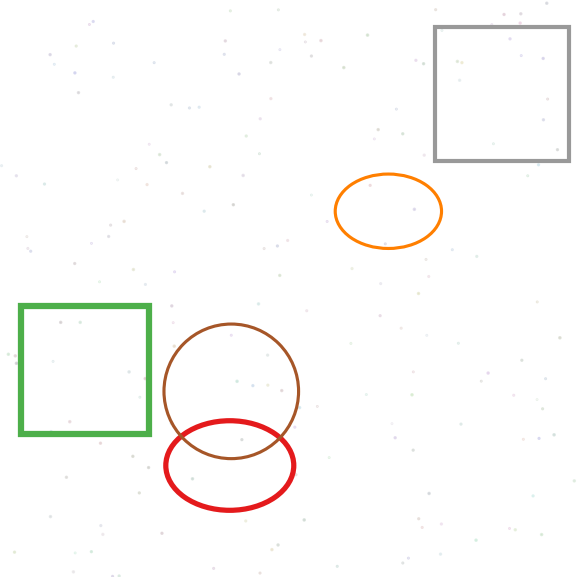[{"shape": "oval", "thickness": 2.5, "radius": 0.55, "center": [0.398, 0.193]}, {"shape": "square", "thickness": 3, "radius": 0.56, "center": [0.147, 0.359]}, {"shape": "oval", "thickness": 1.5, "radius": 0.46, "center": [0.673, 0.633]}, {"shape": "circle", "thickness": 1.5, "radius": 0.58, "center": [0.4, 0.321]}, {"shape": "square", "thickness": 2, "radius": 0.58, "center": [0.869, 0.836]}]